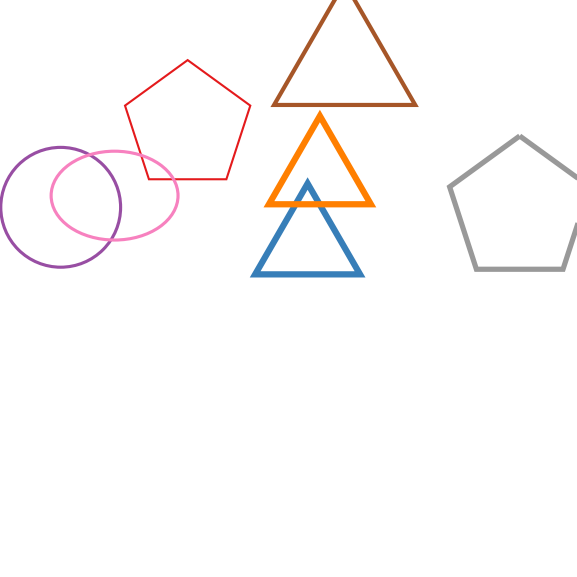[{"shape": "pentagon", "thickness": 1, "radius": 0.57, "center": [0.325, 0.781]}, {"shape": "triangle", "thickness": 3, "radius": 0.52, "center": [0.533, 0.576]}, {"shape": "circle", "thickness": 1.5, "radius": 0.52, "center": [0.105, 0.64]}, {"shape": "triangle", "thickness": 3, "radius": 0.51, "center": [0.554, 0.696]}, {"shape": "triangle", "thickness": 2, "radius": 0.71, "center": [0.597, 0.888]}, {"shape": "oval", "thickness": 1.5, "radius": 0.55, "center": [0.198, 0.66]}, {"shape": "pentagon", "thickness": 2.5, "radius": 0.64, "center": [0.9, 0.636]}]